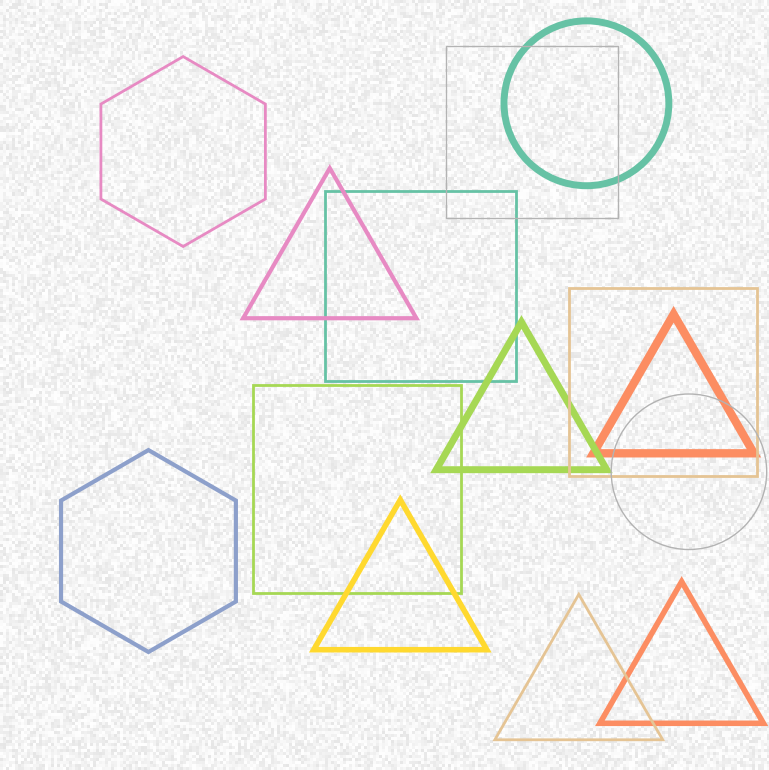[{"shape": "circle", "thickness": 2.5, "radius": 0.54, "center": [0.762, 0.866]}, {"shape": "square", "thickness": 1, "radius": 0.62, "center": [0.546, 0.628]}, {"shape": "triangle", "thickness": 2, "radius": 0.61, "center": [0.885, 0.122]}, {"shape": "triangle", "thickness": 3, "radius": 0.6, "center": [0.875, 0.471]}, {"shape": "hexagon", "thickness": 1.5, "radius": 0.66, "center": [0.193, 0.284]}, {"shape": "hexagon", "thickness": 1, "radius": 0.62, "center": [0.238, 0.803]}, {"shape": "triangle", "thickness": 1.5, "radius": 0.65, "center": [0.428, 0.652]}, {"shape": "triangle", "thickness": 2.5, "radius": 0.64, "center": [0.677, 0.454]}, {"shape": "square", "thickness": 1, "radius": 0.68, "center": [0.463, 0.365]}, {"shape": "triangle", "thickness": 2, "radius": 0.65, "center": [0.52, 0.221]}, {"shape": "square", "thickness": 1, "radius": 0.61, "center": [0.861, 0.504]}, {"shape": "triangle", "thickness": 1, "radius": 0.63, "center": [0.752, 0.102]}, {"shape": "circle", "thickness": 0.5, "radius": 0.5, "center": [0.895, 0.387]}, {"shape": "square", "thickness": 0.5, "radius": 0.56, "center": [0.691, 0.829]}]